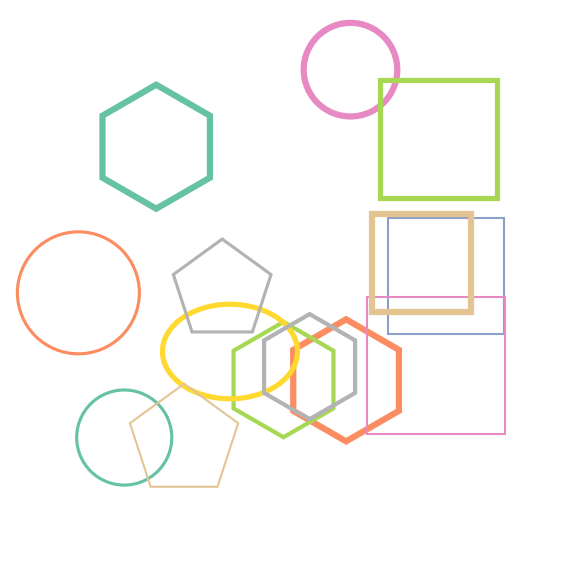[{"shape": "hexagon", "thickness": 3, "radius": 0.54, "center": [0.27, 0.745]}, {"shape": "circle", "thickness": 1.5, "radius": 0.41, "center": [0.215, 0.242]}, {"shape": "hexagon", "thickness": 3, "radius": 0.53, "center": [0.599, 0.341]}, {"shape": "circle", "thickness": 1.5, "radius": 0.53, "center": [0.136, 0.492]}, {"shape": "square", "thickness": 1, "radius": 0.5, "center": [0.773, 0.522]}, {"shape": "square", "thickness": 1, "radius": 0.6, "center": [0.755, 0.366]}, {"shape": "circle", "thickness": 3, "radius": 0.41, "center": [0.607, 0.879]}, {"shape": "square", "thickness": 2.5, "radius": 0.51, "center": [0.759, 0.759]}, {"shape": "hexagon", "thickness": 2, "radius": 0.5, "center": [0.491, 0.342]}, {"shape": "oval", "thickness": 2.5, "radius": 0.58, "center": [0.398, 0.39]}, {"shape": "square", "thickness": 3, "radius": 0.43, "center": [0.73, 0.544]}, {"shape": "pentagon", "thickness": 1, "radius": 0.49, "center": [0.319, 0.236]}, {"shape": "pentagon", "thickness": 1.5, "radius": 0.44, "center": [0.385, 0.496]}, {"shape": "hexagon", "thickness": 2, "radius": 0.46, "center": [0.536, 0.364]}]